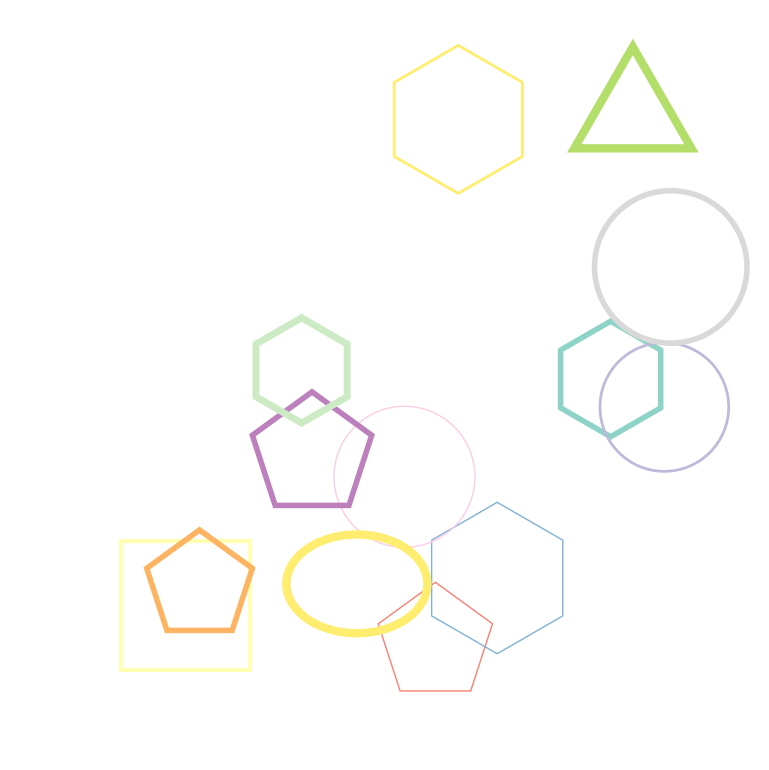[{"shape": "hexagon", "thickness": 2, "radius": 0.38, "center": [0.793, 0.508]}, {"shape": "square", "thickness": 1.5, "radius": 0.42, "center": [0.241, 0.213]}, {"shape": "circle", "thickness": 1, "radius": 0.42, "center": [0.863, 0.471]}, {"shape": "pentagon", "thickness": 0.5, "radius": 0.39, "center": [0.565, 0.166]}, {"shape": "hexagon", "thickness": 0.5, "radius": 0.49, "center": [0.646, 0.249]}, {"shape": "pentagon", "thickness": 2, "radius": 0.36, "center": [0.259, 0.24]}, {"shape": "triangle", "thickness": 3, "radius": 0.44, "center": [0.822, 0.851]}, {"shape": "circle", "thickness": 0.5, "radius": 0.46, "center": [0.525, 0.381]}, {"shape": "circle", "thickness": 2, "radius": 0.5, "center": [0.871, 0.653]}, {"shape": "pentagon", "thickness": 2, "radius": 0.41, "center": [0.405, 0.41]}, {"shape": "hexagon", "thickness": 2.5, "radius": 0.34, "center": [0.392, 0.519]}, {"shape": "hexagon", "thickness": 1, "radius": 0.48, "center": [0.595, 0.845]}, {"shape": "oval", "thickness": 3, "radius": 0.46, "center": [0.463, 0.242]}]